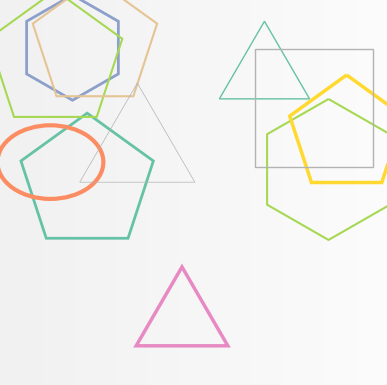[{"shape": "triangle", "thickness": 1, "radius": 0.67, "center": [0.682, 0.81]}, {"shape": "pentagon", "thickness": 2, "radius": 0.9, "center": [0.225, 0.526]}, {"shape": "oval", "thickness": 3, "radius": 0.68, "center": [0.13, 0.579]}, {"shape": "hexagon", "thickness": 2, "radius": 0.68, "center": [0.187, 0.876]}, {"shape": "triangle", "thickness": 2.5, "radius": 0.68, "center": [0.47, 0.17]}, {"shape": "hexagon", "thickness": 1.5, "radius": 0.92, "center": [0.848, 0.56]}, {"shape": "pentagon", "thickness": 1.5, "radius": 0.91, "center": [0.143, 0.843]}, {"shape": "pentagon", "thickness": 2.5, "radius": 0.77, "center": [0.895, 0.651]}, {"shape": "pentagon", "thickness": 1.5, "radius": 0.84, "center": [0.245, 0.886]}, {"shape": "triangle", "thickness": 0.5, "radius": 0.86, "center": [0.354, 0.613]}, {"shape": "square", "thickness": 1, "radius": 0.76, "center": [0.81, 0.719]}]